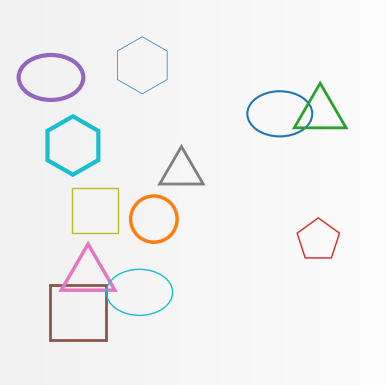[{"shape": "hexagon", "thickness": 0.5, "radius": 0.37, "center": [0.367, 0.83]}, {"shape": "oval", "thickness": 1.5, "radius": 0.42, "center": [0.722, 0.704]}, {"shape": "circle", "thickness": 2.5, "radius": 0.3, "center": [0.397, 0.431]}, {"shape": "triangle", "thickness": 2, "radius": 0.39, "center": [0.826, 0.707]}, {"shape": "pentagon", "thickness": 1, "radius": 0.29, "center": [0.821, 0.377]}, {"shape": "oval", "thickness": 3, "radius": 0.42, "center": [0.132, 0.799]}, {"shape": "square", "thickness": 2, "radius": 0.36, "center": [0.201, 0.187]}, {"shape": "triangle", "thickness": 2.5, "radius": 0.4, "center": [0.227, 0.286]}, {"shape": "triangle", "thickness": 2, "radius": 0.32, "center": [0.468, 0.554]}, {"shape": "square", "thickness": 1, "radius": 0.29, "center": [0.245, 0.453]}, {"shape": "hexagon", "thickness": 3, "radius": 0.38, "center": [0.188, 0.622]}, {"shape": "oval", "thickness": 1, "radius": 0.43, "center": [0.36, 0.241]}]